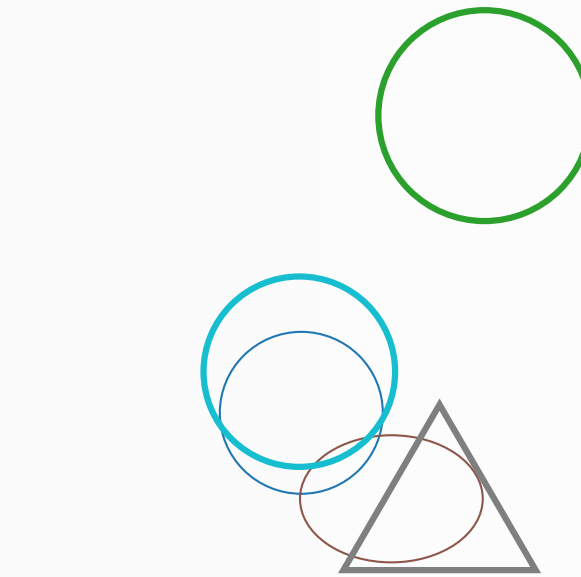[{"shape": "circle", "thickness": 1, "radius": 0.7, "center": [0.518, 0.284]}, {"shape": "circle", "thickness": 3, "radius": 0.91, "center": [0.834, 0.799]}, {"shape": "oval", "thickness": 1, "radius": 0.79, "center": [0.673, 0.135]}, {"shape": "triangle", "thickness": 3, "radius": 0.95, "center": [0.756, 0.107]}, {"shape": "circle", "thickness": 3, "radius": 0.82, "center": [0.515, 0.356]}]